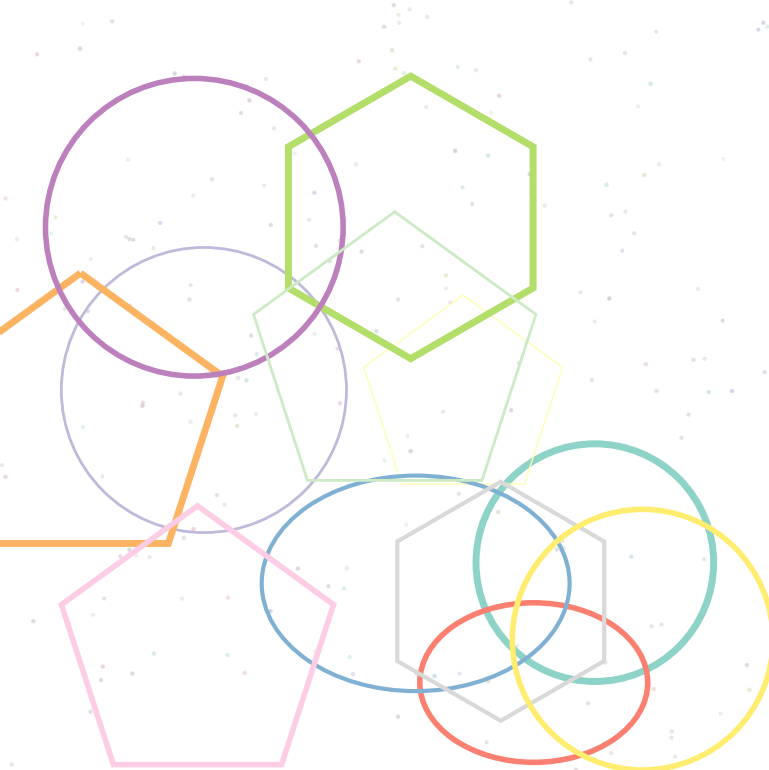[{"shape": "circle", "thickness": 2.5, "radius": 0.77, "center": [0.773, 0.269]}, {"shape": "pentagon", "thickness": 0.5, "radius": 0.68, "center": [0.601, 0.481]}, {"shape": "circle", "thickness": 1, "radius": 0.93, "center": [0.265, 0.493]}, {"shape": "oval", "thickness": 2, "radius": 0.74, "center": [0.693, 0.114]}, {"shape": "oval", "thickness": 1.5, "radius": 1.0, "center": [0.54, 0.242]}, {"shape": "pentagon", "thickness": 2.5, "radius": 0.97, "center": [0.105, 0.451]}, {"shape": "hexagon", "thickness": 2.5, "radius": 0.92, "center": [0.533, 0.718]}, {"shape": "pentagon", "thickness": 2, "radius": 0.93, "center": [0.256, 0.157]}, {"shape": "hexagon", "thickness": 1.5, "radius": 0.78, "center": [0.65, 0.219]}, {"shape": "circle", "thickness": 2, "radius": 0.97, "center": [0.252, 0.705]}, {"shape": "pentagon", "thickness": 1, "radius": 0.96, "center": [0.513, 0.532]}, {"shape": "circle", "thickness": 2, "radius": 0.85, "center": [0.835, 0.169]}]